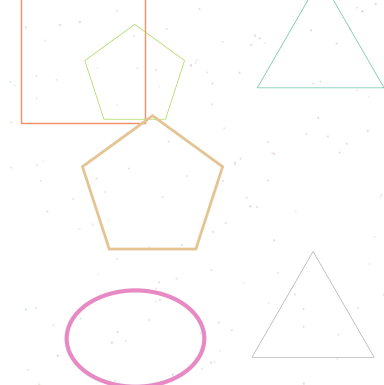[{"shape": "triangle", "thickness": 0.5, "radius": 0.95, "center": [0.833, 0.867]}, {"shape": "square", "thickness": 1, "radius": 0.81, "center": [0.215, 0.842]}, {"shape": "oval", "thickness": 3, "radius": 0.89, "center": [0.352, 0.121]}, {"shape": "pentagon", "thickness": 0.5, "radius": 0.68, "center": [0.35, 0.801]}, {"shape": "pentagon", "thickness": 2, "radius": 0.96, "center": [0.396, 0.508]}, {"shape": "triangle", "thickness": 0.5, "radius": 0.92, "center": [0.813, 0.163]}]